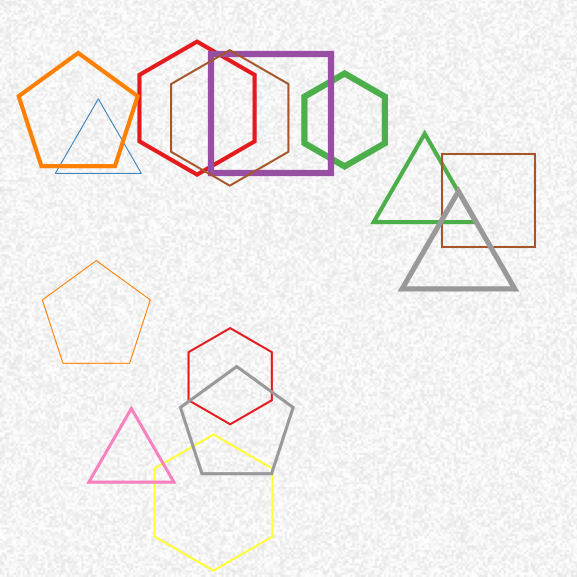[{"shape": "hexagon", "thickness": 2, "radius": 0.58, "center": [0.341, 0.812]}, {"shape": "hexagon", "thickness": 1, "radius": 0.42, "center": [0.399, 0.348]}, {"shape": "triangle", "thickness": 0.5, "radius": 0.43, "center": [0.17, 0.742]}, {"shape": "triangle", "thickness": 2, "radius": 0.51, "center": [0.735, 0.666]}, {"shape": "hexagon", "thickness": 3, "radius": 0.4, "center": [0.597, 0.791]}, {"shape": "square", "thickness": 3, "radius": 0.52, "center": [0.469, 0.803]}, {"shape": "pentagon", "thickness": 0.5, "radius": 0.49, "center": [0.167, 0.45]}, {"shape": "pentagon", "thickness": 2, "radius": 0.54, "center": [0.135, 0.799]}, {"shape": "hexagon", "thickness": 1, "radius": 0.59, "center": [0.37, 0.129]}, {"shape": "hexagon", "thickness": 1, "radius": 0.59, "center": [0.398, 0.795]}, {"shape": "square", "thickness": 1, "radius": 0.4, "center": [0.846, 0.652]}, {"shape": "triangle", "thickness": 1.5, "radius": 0.43, "center": [0.227, 0.207]}, {"shape": "pentagon", "thickness": 1.5, "radius": 0.51, "center": [0.41, 0.262]}, {"shape": "triangle", "thickness": 2.5, "radius": 0.56, "center": [0.794, 0.555]}]